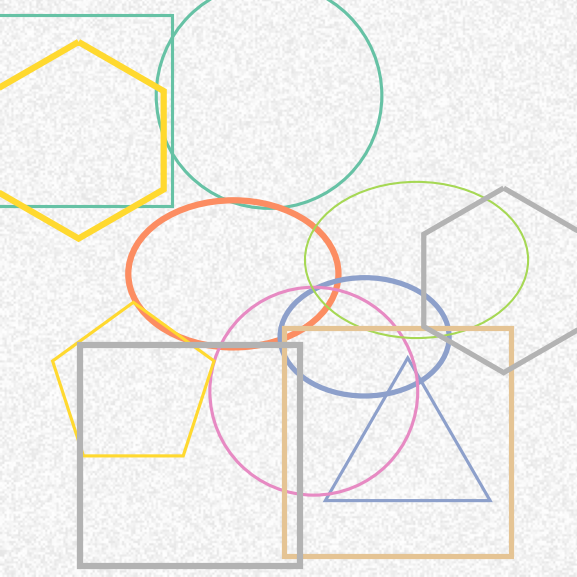[{"shape": "square", "thickness": 1.5, "radius": 0.83, "center": [0.132, 0.808]}, {"shape": "circle", "thickness": 1.5, "radius": 0.98, "center": [0.466, 0.834]}, {"shape": "oval", "thickness": 3, "radius": 0.91, "center": [0.404, 0.525]}, {"shape": "triangle", "thickness": 1.5, "radius": 0.82, "center": [0.706, 0.215]}, {"shape": "oval", "thickness": 2.5, "radius": 0.73, "center": [0.631, 0.416]}, {"shape": "circle", "thickness": 1.5, "radius": 0.9, "center": [0.543, 0.322]}, {"shape": "oval", "thickness": 1, "radius": 0.97, "center": [0.721, 0.549]}, {"shape": "pentagon", "thickness": 1.5, "radius": 0.73, "center": [0.231, 0.329]}, {"shape": "hexagon", "thickness": 3, "radius": 0.85, "center": [0.136, 0.756]}, {"shape": "square", "thickness": 2.5, "radius": 0.98, "center": [0.688, 0.234]}, {"shape": "square", "thickness": 3, "radius": 0.95, "center": [0.329, 0.21]}, {"shape": "hexagon", "thickness": 2.5, "radius": 0.8, "center": [0.872, 0.514]}]